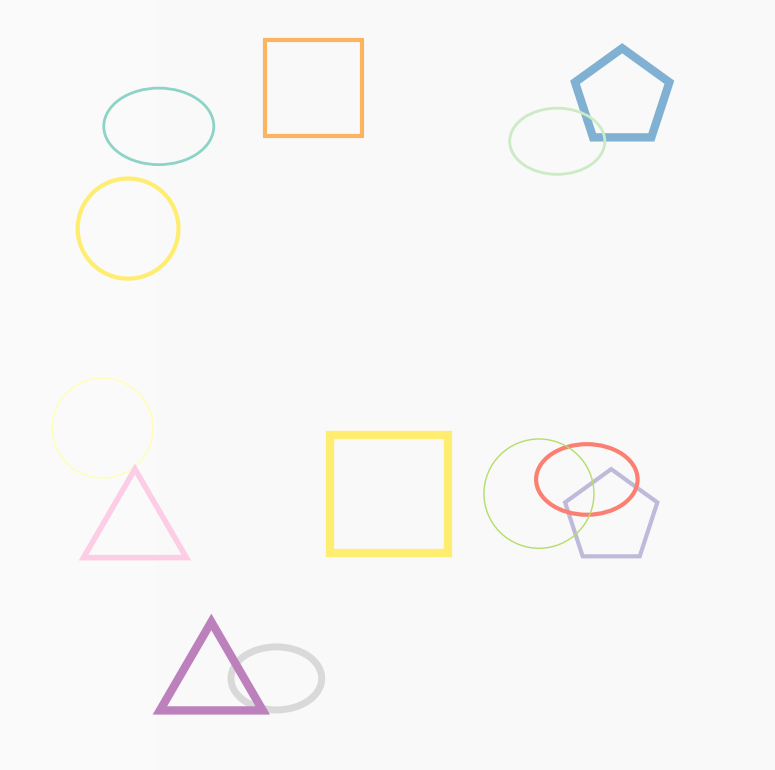[{"shape": "oval", "thickness": 1, "radius": 0.35, "center": [0.205, 0.836]}, {"shape": "circle", "thickness": 0.5, "radius": 0.32, "center": [0.132, 0.444]}, {"shape": "pentagon", "thickness": 1.5, "radius": 0.31, "center": [0.789, 0.328]}, {"shape": "oval", "thickness": 1.5, "radius": 0.33, "center": [0.757, 0.377]}, {"shape": "pentagon", "thickness": 3, "radius": 0.32, "center": [0.803, 0.873]}, {"shape": "square", "thickness": 1.5, "radius": 0.31, "center": [0.404, 0.885]}, {"shape": "circle", "thickness": 0.5, "radius": 0.35, "center": [0.695, 0.359]}, {"shape": "triangle", "thickness": 2, "radius": 0.38, "center": [0.174, 0.314]}, {"shape": "oval", "thickness": 2.5, "radius": 0.29, "center": [0.357, 0.119]}, {"shape": "triangle", "thickness": 3, "radius": 0.38, "center": [0.273, 0.116]}, {"shape": "oval", "thickness": 1, "radius": 0.31, "center": [0.719, 0.817]}, {"shape": "circle", "thickness": 1.5, "radius": 0.33, "center": [0.165, 0.703]}, {"shape": "square", "thickness": 3, "radius": 0.38, "center": [0.502, 0.358]}]